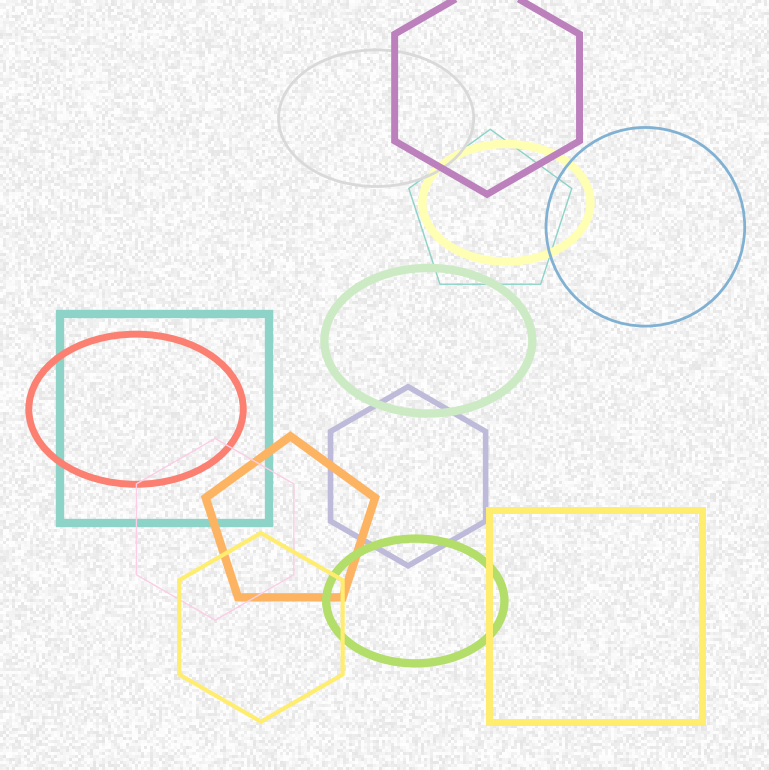[{"shape": "square", "thickness": 3, "radius": 0.68, "center": [0.214, 0.457]}, {"shape": "pentagon", "thickness": 0.5, "radius": 0.56, "center": [0.637, 0.721]}, {"shape": "oval", "thickness": 3, "radius": 0.55, "center": [0.658, 0.737]}, {"shape": "hexagon", "thickness": 2, "radius": 0.58, "center": [0.53, 0.381]}, {"shape": "oval", "thickness": 2.5, "radius": 0.7, "center": [0.177, 0.469]}, {"shape": "circle", "thickness": 1, "radius": 0.64, "center": [0.838, 0.705]}, {"shape": "pentagon", "thickness": 3, "radius": 0.58, "center": [0.377, 0.318]}, {"shape": "oval", "thickness": 3, "radius": 0.58, "center": [0.539, 0.22]}, {"shape": "hexagon", "thickness": 0.5, "radius": 0.59, "center": [0.279, 0.313]}, {"shape": "oval", "thickness": 1, "radius": 0.63, "center": [0.488, 0.847]}, {"shape": "hexagon", "thickness": 2.5, "radius": 0.69, "center": [0.633, 0.886]}, {"shape": "oval", "thickness": 3, "radius": 0.68, "center": [0.556, 0.558]}, {"shape": "square", "thickness": 2.5, "radius": 0.69, "center": [0.774, 0.2]}, {"shape": "hexagon", "thickness": 1.5, "radius": 0.61, "center": [0.339, 0.185]}]